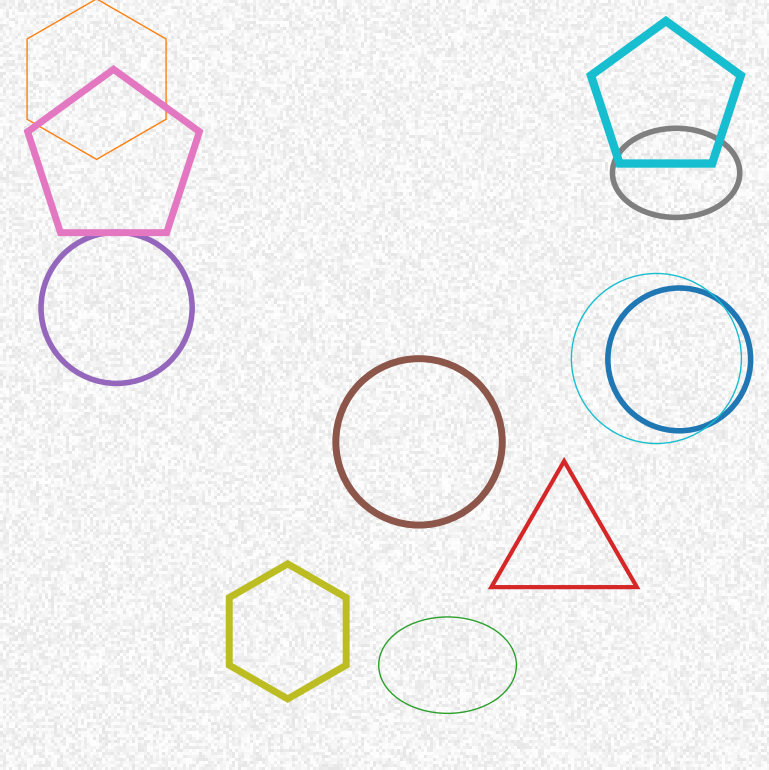[{"shape": "circle", "thickness": 2, "radius": 0.46, "center": [0.882, 0.533]}, {"shape": "hexagon", "thickness": 0.5, "radius": 0.52, "center": [0.125, 0.897]}, {"shape": "oval", "thickness": 0.5, "radius": 0.45, "center": [0.581, 0.136]}, {"shape": "triangle", "thickness": 1.5, "radius": 0.55, "center": [0.733, 0.292]}, {"shape": "circle", "thickness": 2, "radius": 0.49, "center": [0.151, 0.6]}, {"shape": "circle", "thickness": 2.5, "radius": 0.54, "center": [0.544, 0.426]}, {"shape": "pentagon", "thickness": 2.5, "radius": 0.59, "center": [0.147, 0.793]}, {"shape": "oval", "thickness": 2, "radius": 0.41, "center": [0.878, 0.776]}, {"shape": "hexagon", "thickness": 2.5, "radius": 0.44, "center": [0.374, 0.18]}, {"shape": "circle", "thickness": 0.5, "radius": 0.55, "center": [0.852, 0.534]}, {"shape": "pentagon", "thickness": 3, "radius": 0.51, "center": [0.865, 0.87]}]